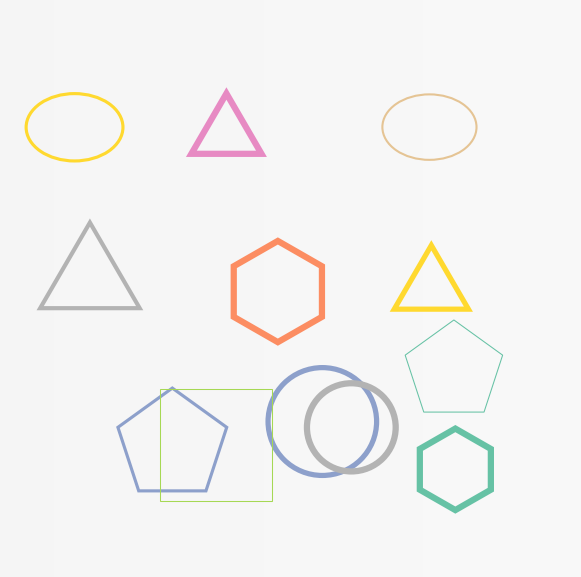[{"shape": "pentagon", "thickness": 0.5, "radius": 0.44, "center": [0.781, 0.357]}, {"shape": "hexagon", "thickness": 3, "radius": 0.35, "center": [0.783, 0.186]}, {"shape": "hexagon", "thickness": 3, "radius": 0.44, "center": [0.478, 0.494]}, {"shape": "pentagon", "thickness": 1.5, "radius": 0.49, "center": [0.296, 0.229]}, {"shape": "circle", "thickness": 2.5, "radius": 0.47, "center": [0.555, 0.269]}, {"shape": "triangle", "thickness": 3, "radius": 0.35, "center": [0.39, 0.768]}, {"shape": "square", "thickness": 0.5, "radius": 0.48, "center": [0.371, 0.229]}, {"shape": "oval", "thickness": 1.5, "radius": 0.42, "center": [0.128, 0.779]}, {"shape": "triangle", "thickness": 2.5, "radius": 0.37, "center": [0.742, 0.501]}, {"shape": "oval", "thickness": 1, "radius": 0.4, "center": [0.739, 0.779]}, {"shape": "triangle", "thickness": 2, "radius": 0.49, "center": [0.155, 0.515]}, {"shape": "circle", "thickness": 3, "radius": 0.38, "center": [0.604, 0.259]}]